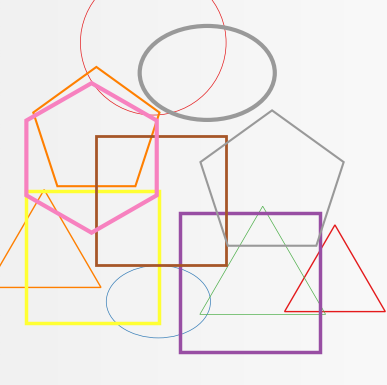[{"shape": "circle", "thickness": 0.5, "radius": 0.94, "center": [0.395, 0.889]}, {"shape": "triangle", "thickness": 1, "radius": 0.75, "center": [0.864, 0.266]}, {"shape": "oval", "thickness": 0.5, "radius": 0.67, "center": [0.409, 0.216]}, {"shape": "triangle", "thickness": 0.5, "radius": 0.94, "center": [0.678, 0.277]}, {"shape": "square", "thickness": 2.5, "radius": 0.9, "center": [0.645, 0.265]}, {"shape": "pentagon", "thickness": 1.5, "radius": 0.86, "center": [0.249, 0.655]}, {"shape": "triangle", "thickness": 1, "radius": 0.85, "center": [0.114, 0.338]}, {"shape": "square", "thickness": 2.5, "radius": 0.86, "center": [0.24, 0.333]}, {"shape": "square", "thickness": 2, "radius": 0.84, "center": [0.416, 0.479]}, {"shape": "hexagon", "thickness": 3, "radius": 0.97, "center": [0.236, 0.59]}, {"shape": "oval", "thickness": 3, "radius": 0.87, "center": [0.535, 0.811]}, {"shape": "pentagon", "thickness": 1.5, "radius": 0.97, "center": [0.702, 0.519]}]